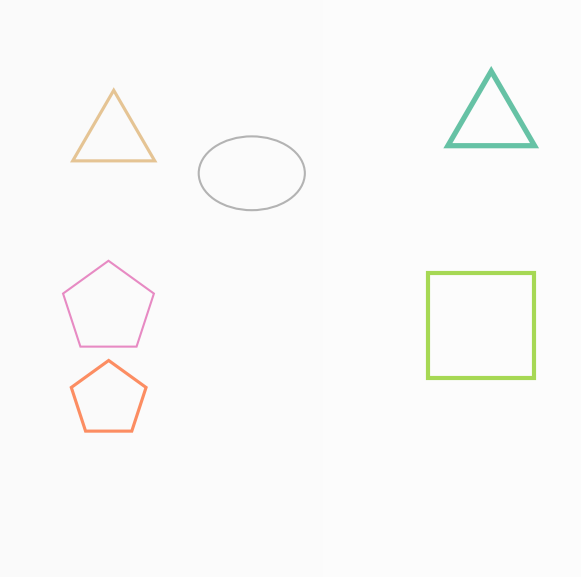[{"shape": "triangle", "thickness": 2.5, "radius": 0.43, "center": [0.845, 0.79]}, {"shape": "pentagon", "thickness": 1.5, "radius": 0.34, "center": [0.187, 0.307]}, {"shape": "pentagon", "thickness": 1, "radius": 0.41, "center": [0.187, 0.465]}, {"shape": "square", "thickness": 2, "radius": 0.45, "center": [0.827, 0.436]}, {"shape": "triangle", "thickness": 1.5, "radius": 0.41, "center": [0.196, 0.761]}, {"shape": "oval", "thickness": 1, "radius": 0.46, "center": [0.433, 0.699]}]